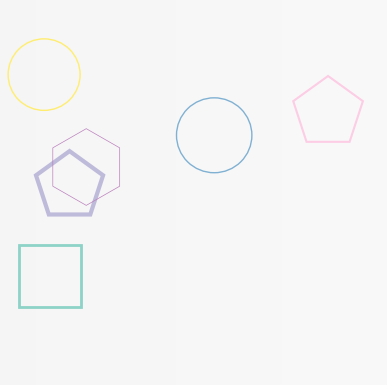[{"shape": "square", "thickness": 2, "radius": 0.41, "center": [0.129, 0.284]}, {"shape": "pentagon", "thickness": 3, "radius": 0.46, "center": [0.179, 0.516]}, {"shape": "circle", "thickness": 1, "radius": 0.49, "center": [0.553, 0.649]}, {"shape": "pentagon", "thickness": 1.5, "radius": 0.47, "center": [0.847, 0.708]}, {"shape": "hexagon", "thickness": 0.5, "radius": 0.5, "center": [0.223, 0.566]}, {"shape": "circle", "thickness": 1, "radius": 0.46, "center": [0.114, 0.806]}]